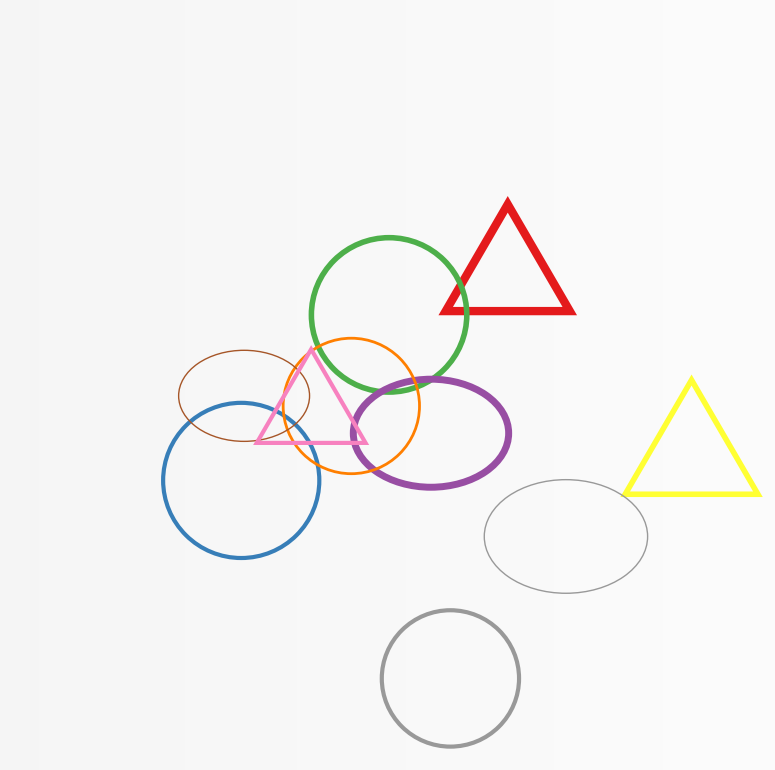[{"shape": "triangle", "thickness": 3, "radius": 0.46, "center": [0.655, 0.642]}, {"shape": "circle", "thickness": 1.5, "radius": 0.5, "center": [0.311, 0.376]}, {"shape": "circle", "thickness": 2, "radius": 0.5, "center": [0.502, 0.591]}, {"shape": "oval", "thickness": 2.5, "radius": 0.5, "center": [0.556, 0.437]}, {"shape": "circle", "thickness": 1, "radius": 0.44, "center": [0.453, 0.473]}, {"shape": "triangle", "thickness": 2, "radius": 0.49, "center": [0.892, 0.408]}, {"shape": "oval", "thickness": 0.5, "radius": 0.42, "center": [0.315, 0.486]}, {"shape": "triangle", "thickness": 1.5, "radius": 0.41, "center": [0.401, 0.465]}, {"shape": "circle", "thickness": 1.5, "radius": 0.44, "center": [0.581, 0.119]}, {"shape": "oval", "thickness": 0.5, "radius": 0.53, "center": [0.73, 0.303]}]